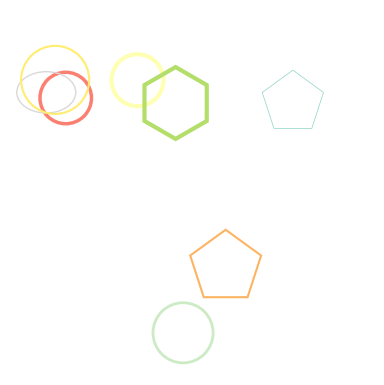[{"shape": "pentagon", "thickness": 0.5, "radius": 0.42, "center": [0.761, 0.734]}, {"shape": "circle", "thickness": 3, "radius": 0.34, "center": [0.357, 0.792]}, {"shape": "circle", "thickness": 2.5, "radius": 0.33, "center": [0.171, 0.745]}, {"shape": "pentagon", "thickness": 1.5, "radius": 0.48, "center": [0.586, 0.306]}, {"shape": "hexagon", "thickness": 3, "radius": 0.47, "center": [0.456, 0.732]}, {"shape": "oval", "thickness": 1, "radius": 0.38, "center": [0.12, 0.76]}, {"shape": "circle", "thickness": 2, "radius": 0.39, "center": [0.475, 0.136]}, {"shape": "circle", "thickness": 1.5, "radius": 0.44, "center": [0.143, 0.793]}]